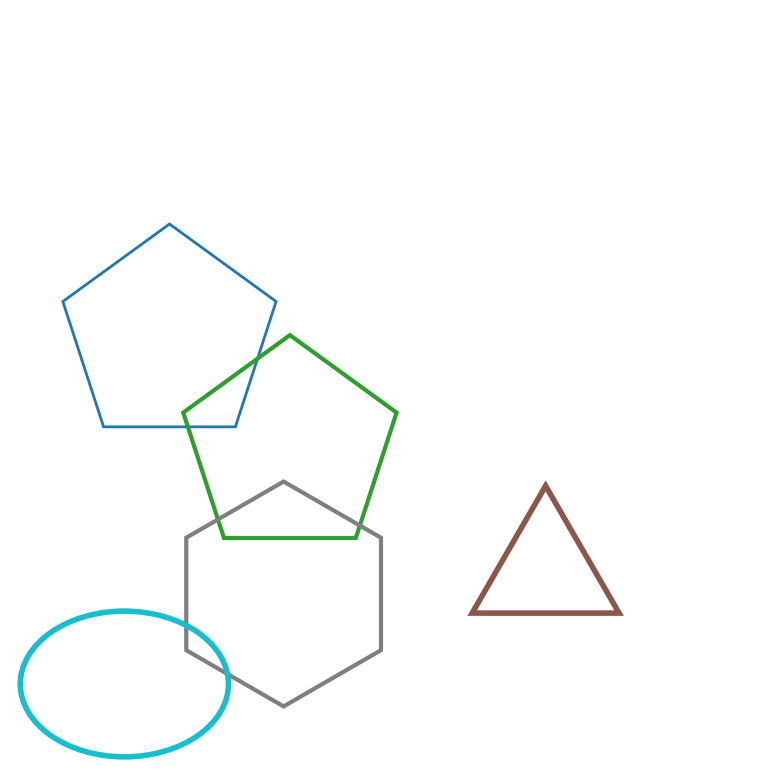[{"shape": "pentagon", "thickness": 1, "radius": 0.73, "center": [0.22, 0.563]}, {"shape": "pentagon", "thickness": 1.5, "radius": 0.73, "center": [0.376, 0.419]}, {"shape": "triangle", "thickness": 2, "radius": 0.55, "center": [0.709, 0.259]}, {"shape": "hexagon", "thickness": 1.5, "radius": 0.73, "center": [0.368, 0.229]}, {"shape": "oval", "thickness": 2, "radius": 0.68, "center": [0.161, 0.112]}]